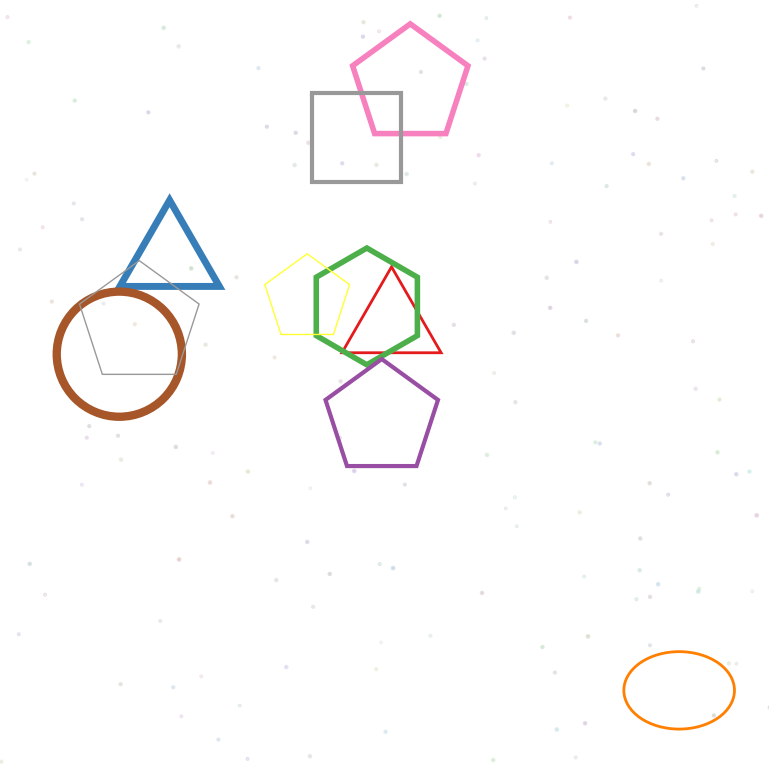[{"shape": "triangle", "thickness": 1, "radius": 0.37, "center": [0.508, 0.579]}, {"shape": "triangle", "thickness": 2.5, "radius": 0.37, "center": [0.22, 0.665]}, {"shape": "hexagon", "thickness": 2, "radius": 0.38, "center": [0.476, 0.602]}, {"shape": "pentagon", "thickness": 1.5, "radius": 0.38, "center": [0.496, 0.457]}, {"shape": "oval", "thickness": 1, "radius": 0.36, "center": [0.882, 0.103]}, {"shape": "pentagon", "thickness": 0.5, "radius": 0.29, "center": [0.399, 0.612]}, {"shape": "circle", "thickness": 3, "radius": 0.41, "center": [0.155, 0.54]}, {"shape": "pentagon", "thickness": 2, "radius": 0.39, "center": [0.533, 0.89]}, {"shape": "square", "thickness": 1.5, "radius": 0.29, "center": [0.463, 0.822]}, {"shape": "pentagon", "thickness": 0.5, "radius": 0.41, "center": [0.181, 0.58]}]